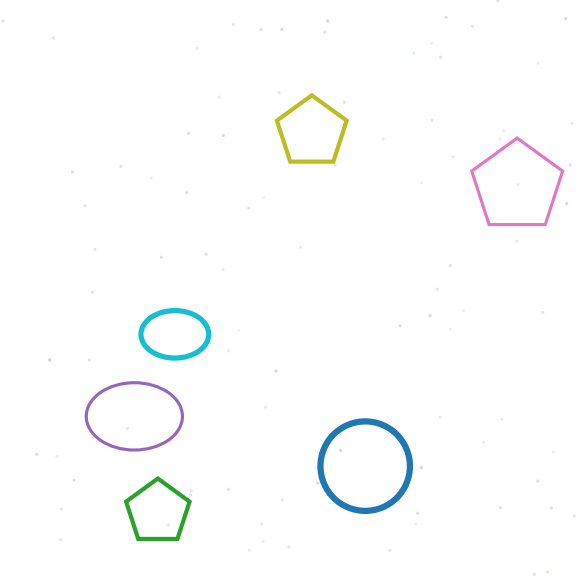[{"shape": "circle", "thickness": 3, "radius": 0.39, "center": [0.632, 0.192]}, {"shape": "pentagon", "thickness": 2, "radius": 0.29, "center": [0.273, 0.113]}, {"shape": "oval", "thickness": 1.5, "radius": 0.42, "center": [0.233, 0.278]}, {"shape": "pentagon", "thickness": 1.5, "radius": 0.41, "center": [0.896, 0.677]}, {"shape": "pentagon", "thickness": 2, "radius": 0.32, "center": [0.54, 0.771]}, {"shape": "oval", "thickness": 2.5, "radius": 0.29, "center": [0.303, 0.42]}]